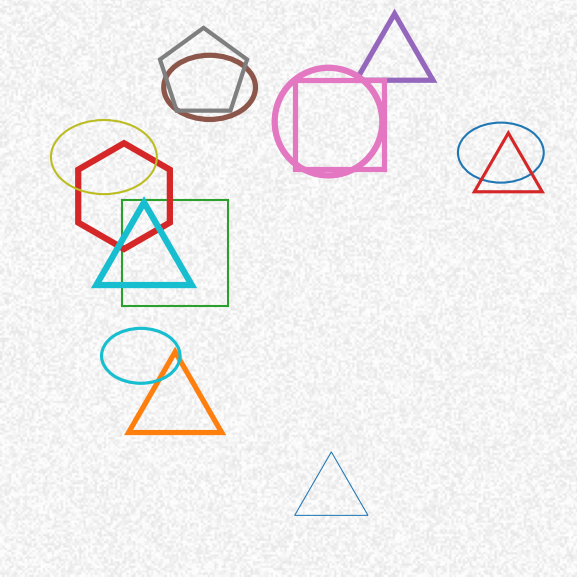[{"shape": "oval", "thickness": 1, "radius": 0.37, "center": [0.867, 0.735]}, {"shape": "triangle", "thickness": 0.5, "radius": 0.37, "center": [0.574, 0.143]}, {"shape": "triangle", "thickness": 2.5, "radius": 0.47, "center": [0.303, 0.297]}, {"shape": "square", "thickness": 1, "radius": 0.46, "center": [0.303, 0.561]}, {"shape": "triangle", "thickness": 1.5, "radius": 0.34, "center": [0.88, 0.701]}, {"shape": "hexagon", "thickness": 3, "radius": 0.46, "center": [0.215, 0.66]}, {"shape": "triangle", "thickness": 2.5, "radius": 0.38, "center": [0.683, 0.899]}, {"shape": "oval", "thickness": 2.5, "radius": 0.4, "center": [0.363, 0.848]}, {"shape": "circle", "thickness": 3, "radius": 0.47, "center": [0.569, 0.789]}, {"shape": "square", "thickness": 2.5, "radius": 0.39, "center": [0.589, 0.784]}, {"shape": "pentagon", "thickness": 2, "radius": 0.4, "center": [0.352, 0.872]}, {"shape": "oval", "thickness": 1, "radius": 0.46, "center": [0.18, 0.727]}, {"shape": "oval", "thickness": 1.5, "radius": 0.34, "center": [0.244, 0.383]}, {"shape": "triangle", "thickness": 3, "radius": 0.48, "center": [0.249, 0.553]}]